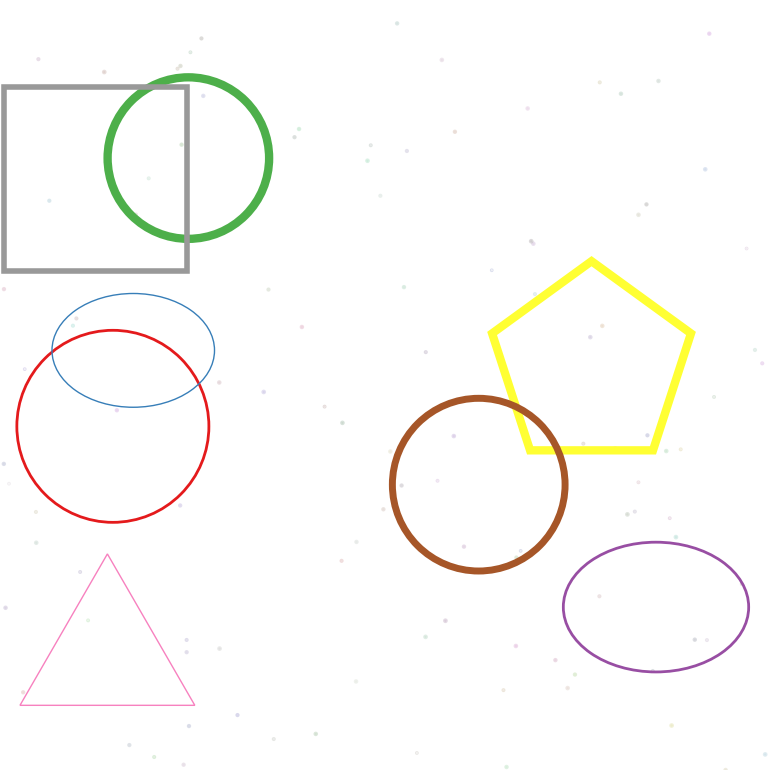[{"shape": "circle", "thickness": 1, "radius": 0.62, "center": [0.147, 0.446]}, {"shape": "oval", "thickness": 0.5, "radius": 0.53, "center": [0.173, 0.545]}, {"shape": "circle", "thickness": 3, "radius": 0.52, "center": [0.245, 0.795]}, {"shape": "oval", "thickness": 1, "radius": 0.6, "center": [0.852, 0.212]}, {"shape": "pentagon", "thickness": 3, "radius": 0.68, "center": [0.768, 0.525]}, {"shape": "circle", "thickness": 2.5, "radius": 0.56, "center": [0.622, 0.371]}, {"shape": "triangle", "thickness": 0.5, "radius": 0.66, "center": [0.139, 0.15]}, {"shape": "square", "thickness": 2, "radius": 0.6, "center": [0.124, 0.767]}]